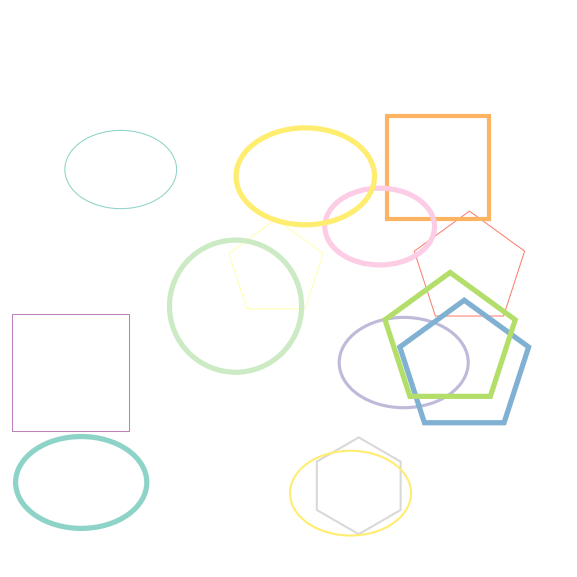[{"shape": "oval", "thickness": 2.5, "radius": 0.57, "center": [0.141, 0.164]}, {"shape": "oval", "thickness": 0.5, "radius": 0.48, "center": [0.209, 0.706]}, {"shape": "pentagon", "thickness": 0.5, "radius": 0.43, "center": [0.478, 0.534]}, {"shape": "oval", "thickness": 1.5, "radius": 0.56, "center": [0.699, 0.371]}, {"shape": "pentagon", "thickness": 0.5, "radius": 0.5, "center": [0.813, 0.533]}, {"shape": "pentagon", "thickness": 2.5, "radius": 0.59, "center": [0.804, 0.362]}, {"shape": "square", "thickness": 2, "radius": 0.44, "center": [0.758, 0.709]}, {"shape": "pentagon", "thickness": 2.5, "radius": 0.59, "center": [0.779, 0.409]}, {"shape": "oval", "thickness": 2.5, "radius": 0.47, "center": [0.657, 0.607]}, {"shape": "hexagon", "thickness": 1, "radius": 0.42, "center": [0.621, 0.158]}, {"shape": "square", "thickness": 0.5, "radius": 0.51, "center": [0.122, 0.354]}, {"shape": "circle", "thickness": 2.5, "radius": 0.57, "center": [0.408, 0.469]}, {"shape": "oval", "thickness": 2.5, "radius": 0.6, "center": [0.529, 0.694]}, {"shape": "oval", "thickness": 1, "radius": 0.52, "center": [0.607, 0.145]}]